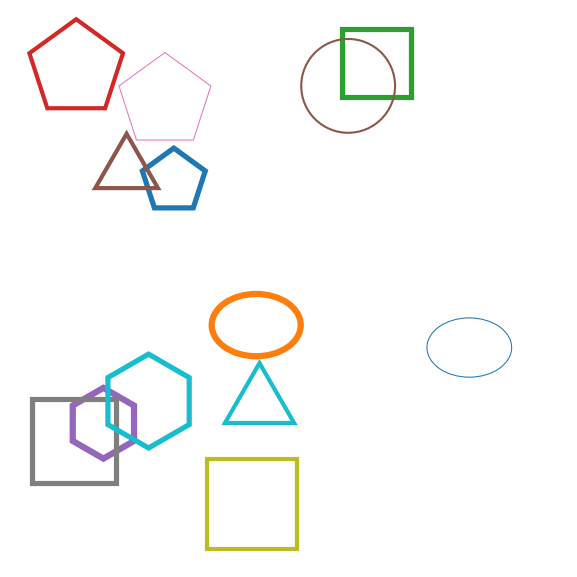[{"shape": "pentagon", "thickness": 2.5, "radius": 0.29, "center": [0.301, 0.685]}, {"shape": "oval", "thickness": 0.5, "radius": 0.37, "center": [0.813, 0.397]}, {"shape": "oval", "thickness": 3, "radius": 0.39, "center": [0.444, 0.436]}, {"shape": "square", "thickness": 2.5, "radius": 0.3, "center": [0.652, 0.89]}, {"shape": "pentagon", "thickness": 2, "radius": 0.43, "center": [0.132, 0.881]}, {"shape": "hexagon", "thickness": 3, "radius": 0.31, "center": [0.179, 0.266]}, {"shape": "circle", "thickness": 1, "radius": 0.41, "center": [0.603, 0.85]}, {"shape": "triangle", "thickness": 2, "radius": 0.31, "center": [0.219, 0.705]}, {"shape": "pentagon", "thickness": 0.5, "radius": 0.42, "center": [0.286, 0.824]}, {"shape": "square", "thickness": 2.5, "radius": 0.36, "center": [0.127, 0.235]}, {"shape": "square", "thickness": 2, "radius": 0.39, "center": [0.436, 0.126]}, {"shape": "triangle", "thickness": 2, "radius": 0.35, "center": [0.449, 0.301]}, {"shape": "hexagon", "thickness": 2.5, "radius": 0.41, "center": [0.257, 0.305]}]